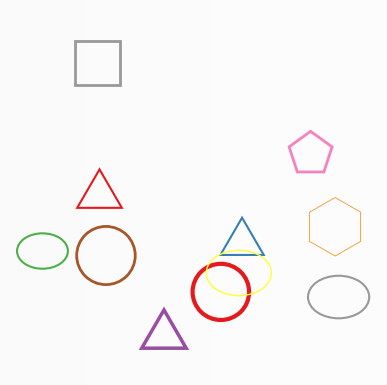[{"shape": "triangle", "thickness": 1.5, "radius": 0.33, "center": [0.257, 0.493]}, {"shape": "circle", "thickness": 3, "radius": 0.36, "center": [0.57, 0.242]}, {"shape": "triangle", "thickness": 1.5, "radius": 0.32, "center": [0.625, 0.37]}, {"shape": "oval", "thickness": 1.5, "radius": 0.33, "center": [0.11, 0.348]}, {"shape": "triangle", "thickness": 2.5, "radius": 0.33, "center": [0.423, 0.129]}, {"shape": "hexagon", "thickness": 0.5, "radius": 0.38, "center": [0.865, 0.411]}, {"shape": "oval", "thickness": 1, "radius": 0.42, "center": [0.616, 0.291]}, {"shape": "circle", "thickness": 2, "radius": 0.38, "center": [0.273, 0.336]}, {"shape": "pentagon", "thickness": 2, "radius": 0.29, "center": [0.802, 0.601]}, {"shape": "square", "thickness": 2, "radius": 0.29, "center": [0.252, 0.835]}, {"shape": "oval", "thickness": 1.5, "radius": 0.39, "center": [0.874, 0.228]}]